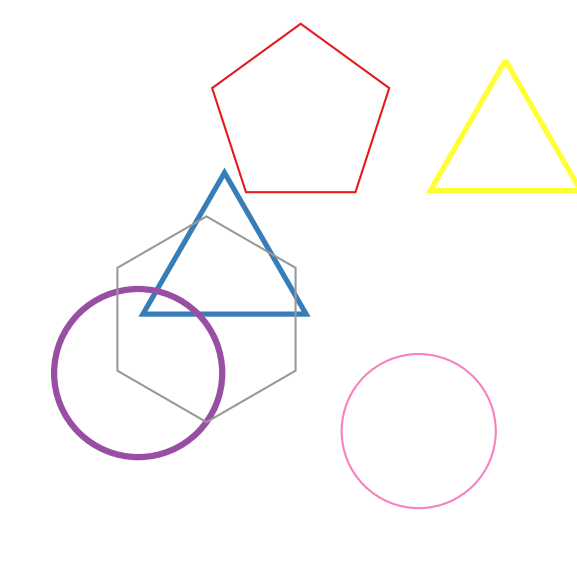[{"shape": "pentagon", "thickness": 1, "radius": 0.81, "center": [0.521, 0.797]}, {"shape": "triangle", "thickness": 2.5, "radius": 0.82, "center": [0.389, 0.537]}, {"shape": "circle", "thickness": 3, "radius": 0.73, "center": [0.239, 0.353]}, {"shape": "triangle", "thickness": 2.5, "radius": 0.75, "center": [0.875, 0.744]}, {"shape": "circle", "thickness": 1, "radius": 0.67, "center": [0.725, 0.253]}, {"shape": "hexagon", "thickness": 1, "radius": 0.89, "center": [0.358, 0.446]}]